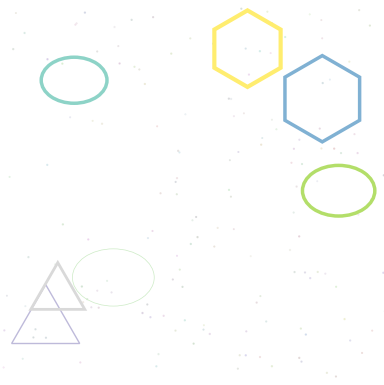[{"shape": "oval", "thickness": 2.5, "radius": 0.43, "center": [0.192, 0.792]}, {"shape": "triangle", "thickness": 1, "radius": 0.51, "center": [0.119, 0.159]}, {"shape": "hexagon", "thickness": 2.5, "radius": 0.56, "center": [0.837, 0.744]}, {"shape": "oval", "thickness": 2.5, "radius": 0.47, "center": [0.88, 0.505]}, {"shape": "triangle", "thickness": 2, "radius": 0.4, "center": [0.15, 0.237]}, {"shape": "oval", "thickness": 0.5, "radius": 0.53, "center": [0.294, 0.279]}, {"shape": "hexagon", "thickness": 3, "radius": 0.5, "center": [0.643, 0.874]}]